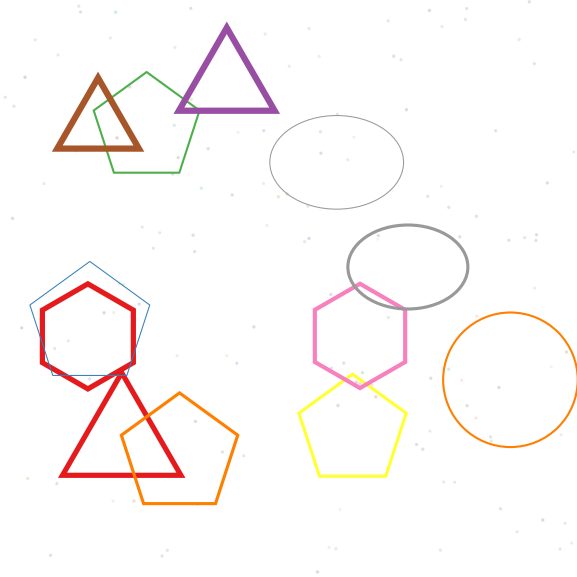[{"shape": "triangle", "thickness": 2.5, "radius": 0.59, "center": [0.211, 0.235]}, {"shape": "hexagon", "thickness": 2.5, "radius": 0.45, "center": [0.152, 0.417]}, {"shape": "pentagon", "thickness": 0.5, "radius": 0.55, "center": [0.156, 0.437]}, {"shape": "pentagon", "thickness": 1, "radius": 0.48, "center": [0.254, 0.778]}, {"shape": "triangle", "thickness": 3, "radius": 0.48, "center": [0.393, 0.855]}, {"shape": "pentagon", "thickness": 1.5, "radius": 0.53, "center": [0.311, 0.213]}, {"shape": "circle", "thickness": 1, "radius": 0.58, "center": [0.884, 0.341]}, {"shape": "pentagon", "thickness": 1.5, "radius": 0.49, "center": [0.611, 0.254]}, {"shape": "triangle", "thickness": 3, "radius": 0.41, "center": [0.17, 0.783]}, {"shape": "hexagon", "thickness": 2, "radius": 0.45, "center": [0.623, 0.417]}, {"shape": "oval", "thickness": 1.5, "radius": 0.52, "center": [0.706, 0.537]}, {"shape": "oval", "thickness": 0.5, "radius": 0.58, "center": [0.583, 0.718]}]